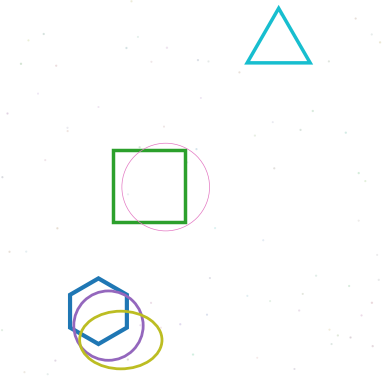[{"shape": "hexagon", "thickness": 3, "radius": 0.43, "center": [0.256, 0.192]}, {"shape": "square", "thickness": 2.5, "radius": 0.47, "center": [0.388, 0.516]}, {"shape": "circle", "thickness": 2, "radius": 0.45, "center": [0.282, 0.154]}, {"shape": "circle", "thickness": 0.5, "radius": 0.57, "center": [0.43, 0.514]}, {"shape": "oval", "thickness": 2, "radius": 0.53, "center": [0.314, 0.117]}, {"shape": "triangle", "thickness": 2.5, "radius": 0.47, "center": [0.724, 0.884]}]